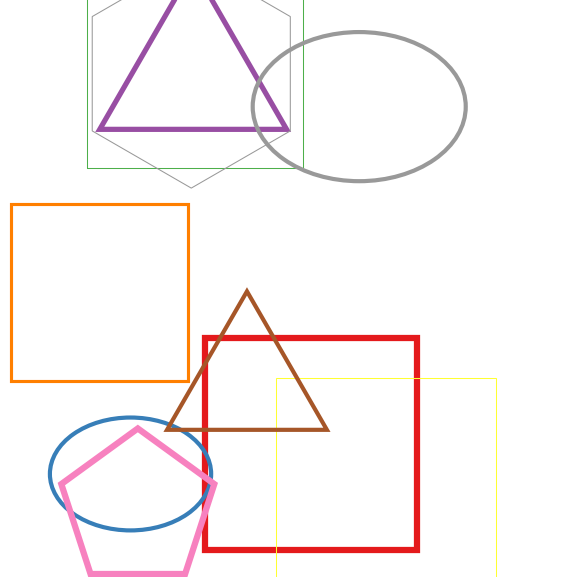[{"shape": "square", "thickness": 3, "radius": 0.92, "center": [0.538, 0.231]}, {"shape": "oval", "thickness": 2, "radius": 0.7, "center": [0.226, 0.178]}, {"shape": "square", "thickness": 0.5, "radius": 0.93, "center": [0.338, 0.895]}, {"shape": "triangle", "thickness": 2.5, "radius": 0.93, "center": [0.334, 0.869]}, {"shape": "square", "thickness": 1.5, "radius": 0.77, "center": [0.173, 0.492]}, {"shape": "square", "thickness": 0.5, "radius": 0.95, "center": [0.668, 0.154]}, {"shape": "triangle", "thickness": 2, "radius": 0.8, "center": [0.428, 0.335]}, {"shape": "pentagon", "thickness": 3, "radius": 0.7, "center": [0.239, 0.118]}, {"shape": "oval", "thickness": 2, "radius": 0.92, "center": [0.622, 0.815]}, {"shape": "hexagon", "thickness": 0.5, "radius": 0.99, "center": [0.331, 0.871]}]